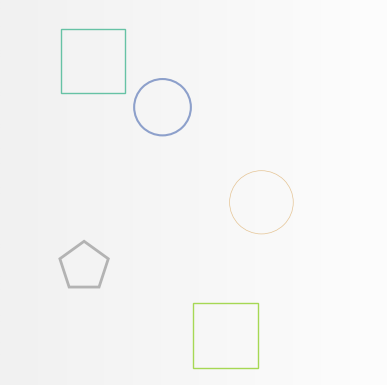[{"shape": "square", "thickness": 1, "radius": 0.41, "center": [0.241, 0.842]}, {"shape": "circle", "thickness": 1.5, "radius": 0.37, "center": [0.419, 0.722]}, {"shape": "square", "thickness": 1, "radius": 0.42, "center": [0.582, 0.129]}, {"shape": "circle", "thickness": 0.5, "radius": 0.41, "center": [0.675, 0.475]}, {"shape": "pentagon", "thickness": 2, "radius": 0.33, "center": [0.217, 0.308]}]